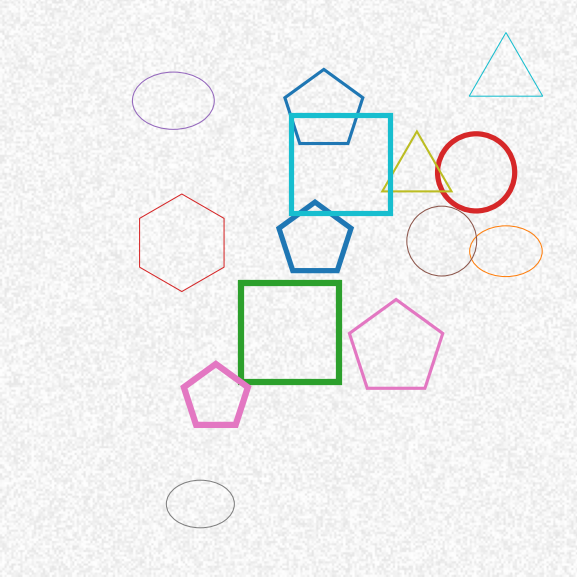[{"shape": "pentagon", "thickness": 2.5, "radius": 0.33, "center": [0.545, 0.584]}, {"shape": "pentagon", "thickness": 1.5, "radius": 0.35, "center": [0.561, 0.808]}, {"shape": "oval", "thickness": 0.5, "radius": 0.31, "center": [0.876, 0.564]}, {"shape": "square", "thickness": 3, "radius": 0.43, "center": [0.502, 0.423]}, {"shape": "hexagon", "thickness": 0.5, "radius": 0.42, "center": [0.315, 0.579]}, {"shape": "circle", "thickness": 2.5, "radius": 0.33, "center": [0.824, 0.701]}, {"shape": "oval", "thickness": 0.5, "radius": 0.35, "center": [0.3, 0.825]}, {"shape": "circle", "thickness": 0.5, "radius": 0.3, "center": [0.765, 0.582]}, {"shape": "pentagon", "thickness": 1.5, "radius": 0.42, "center": [0.686, 0.396]}, {"shape": "pentagon", "thickness": 3, "radius": 0.29, "center": [0.374, 0.311]}, {"shape": "oval", "thickness": 0.5, "radius": 0.29, "center": [0.347, 0.126]}, {"shape": "triangle", "thickness": 1, "radius": 0.35, "center": [0.722, 0.702]}, {"shape": "square", "thickness": 2.5, "radius": 0.43, "center": [0.589, 0.715]}, {"shape": "triangle", "thickness": 0.5, "radius": 0.37, "center": [0.876, 0.869]}]